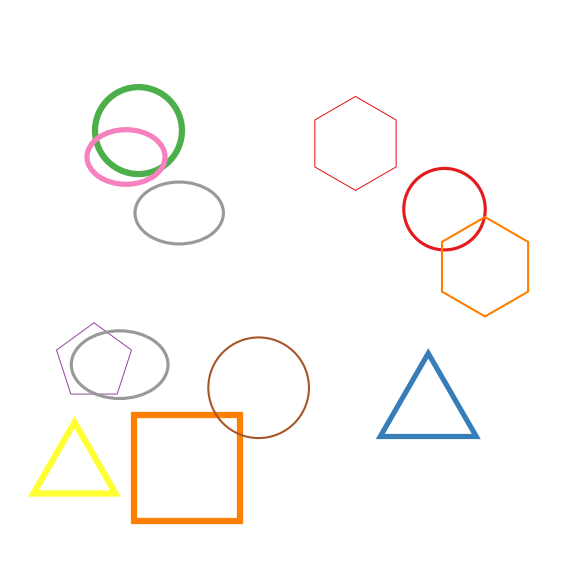[{"shape": "circle", "thickness": 1.5, "radius": 0.35, "center": [0.77, 0.637]}, {"shape": "hexagon", "thickness": 0.5, "radius": 0.41, "center": [0.616, 0.751]}, {"shape": "triangle", "thickness": 2.5, "radius": 0.48, "center": [0.742, 0.291]}, {"shape": "circle", "thickness": 3, "radius": 0.38, "center": [0.24, 0.773]}, {"shape": "pentagon", "thickness": 0.5, "radius": 0.34, "center": [0.163, 0.372]}, {"shape": "hexagon", "thickness": 1, "radius": 0.43, "center": [0.84, 0.537]}, {"shape": "square", "thickness": 3, "radius": 0.46, "center": [0.324, 0.188]}, {"shape": "triangle", "thickness": 3, "radius": 0.41, "center": [0.129, 0.186]}, {"shape": "circle", "thickness": 1, "radius": 0.44, "center": [0.448, 0.328]}, {"shape": "oval", "thickness": 2.5, "radius": 0.34, "center": [0.218, 0.727]}, {"shape": "oval", "thickness": 1.5, "radius": 0.38, "center": [0.31, 0.63]}, {"shape": "oval", "thickness": 1.5, "radius": 0.42, "center": [0.207, 0.368]}]